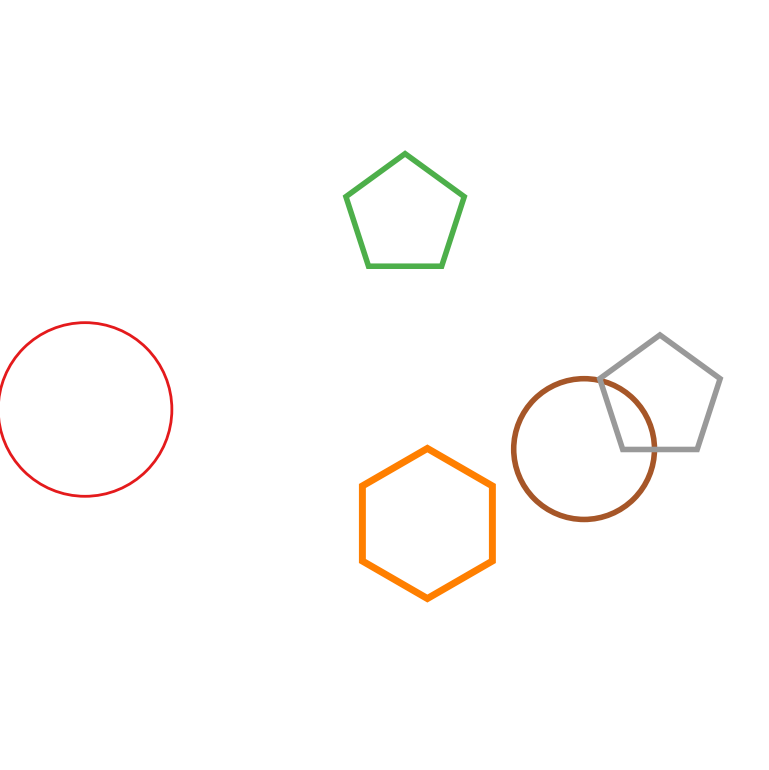[{"shape": "circle", "thickness": 1, "radius": 0.56, "center": [0.11, 0.468]}, {"shape": "pentagon", "thickness": 2, "radius": 0.4, "center": [0.526, 0.72]}, {"shape": "hexagon", "thickness": 2.5, "radius": 0.49, "center": [0.555, 0.32]}, {"shape": "circle", "thickness": 2, "radius": 0.46, "center": [0.759, 0.417]}, {"shape": "pentagon", "thickness": 2, "radius": 0.41, "center": [0.857, 0.483]}]